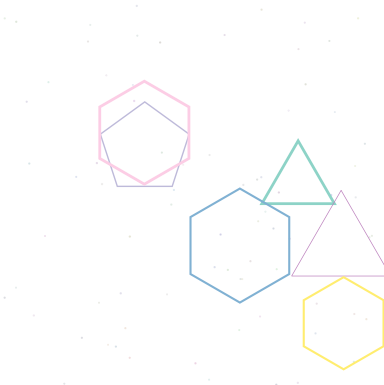[{"shape": "triangle", "thickness": 2, "radius": 0.54, "center": [0.774, 0.525]}, {"shape": "pentagon", "thickness": 1, "radius": 0.61, "center": [0.376, 0.614]}, {"shape": "hexagon", "thickness": 1.5, "radius": 0.74, "center": [0.623, 0.362]}, {"shape": "hexagon", "thickness": 2, "radius": 0.67, "center": [0.375, 0.655]}, {"shape": "triangle", "thickness": 0.5, "radius": 0.74, "center": [0.886, 0.357]}, {"shape": "hexagon", "thickness": 1.5, "radius": 0.6, "center": [0.893, 0.16]}]